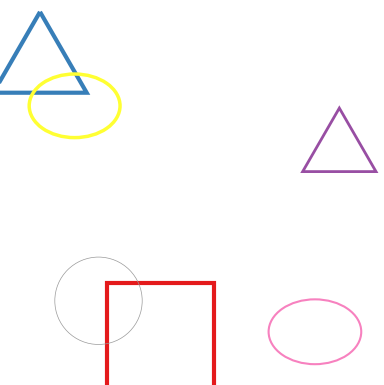[{"shape": "square", "thickness": 3, "radius": 0.69, "center": [0.417, 0.125]}, {"shape": "triangle", "thickness": 3, "radius": 0.7, "center": [0.104, 0.829]}, {"shape": "triangle", "thickness": 2, "radius": 0.55, "center": [0.881, 0.609]}, {"shape": "oval", "thickness": 2.5, "radius": 0.59, "center": [0.194, 0.725]}, {"shape": "oval", "thickness": 1.5, "radius": 0.6, "center": [0.818, 0.138]}, {"shape": "circle", "thickness": 0.5, "radius": 0.57, "center": [0.256, 0.219]}]